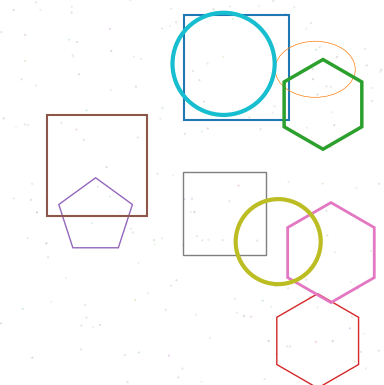[{"shape": "square", "thickness": 1.5, "radius": 0.68, "center": [0.615, 0.824]}, {"shape": "oval", "thickness": 0.5, "radius": 0.52, "center": [0.819, 0.82]}, {"shape": "hexagon", "thickness": 2.5, "radius": 0.58, "center": [0.839, 0.729]}, {"shape": "hexagon", "thickness": 1, "radius": 0.61, "center": [0.825, 0.115]}, {"shape": "pentagon", "thickness": 1, "radius": 0.5, "center": [0.248, 0.438]}, {"shape": "square", "thickness": 1.5, "radius": 0.65, "center": [0.253, 0.57]}, {"shape": "hexagon", "thickness": 2, "radius": 0.65, "center": [0.86, 0.344]}, {"shape": "square", "thickness": 1, "radius": 0.54, "center": [0.583, 0.446]}, {"shape": "circle", "thickness": 3, "radius": 0.55, "center": [0.723, 0.372]}, {"shape": "circle", "thickness": 3, "radius": 0.66, "center": [0.581, 0.834]}]